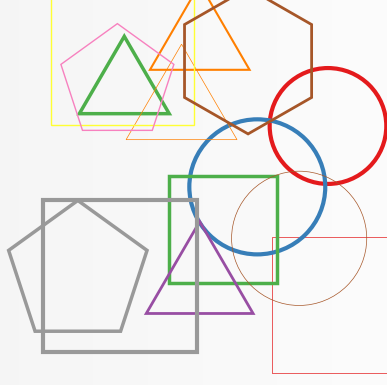[{"shape": "circle", "thickness": 3, "radius": 0.75, "center": [0.846, 0.673]}, {"shape": "square", "thickness": 0.5, "radius": 0.89, "center": [0.879, 0.208]}, {"shape": "circle", "thickness": 3, "radius": 0.88, "center": [0.664, 0.515]}, {"shape": "square", "thickness": 2.5, "radius": 0.69, "center": [0.576, 0.404]}, {"shape": "triangle", "thickness": 2.5, "radius": 0.67, "center": [0.321, 0.772]}, {"shape": "triangle", "thickness": 2, "radius": 0.8, "center": [0.515, 0.265]}, {"shape": "triangle", "thickness": 1.5, "radius": 0.74, "center": [0.516, 0.893]}, {"shape": "triangle", "thickness": 0.5, "radius": 0.83, "center": [0.469, 0.72]}, {"shape": "square", "thickness": 1, "radius": 0.92, "center": [0.317, 0.859]}, {"shape": "hexagon", "thickness": 2, "radius": 0.95, "center": [0.64, 0.842]}, {"shape": "circle", "thickness": 0.5, "radius": 0.87, "center": [0.772, 0.381]}, {"shape": "pentagon", "thickness": 1, "radius": 0.77, "center": [0.303, 0.785]}, {"shape": "pentagon", "thickness": 2.5, "radius": 0.94, "center": [0.201, 0.292]}, {"shape": "square", "thickness": 3, "radius": 0.99, "center": [0.31, 0.283]}]